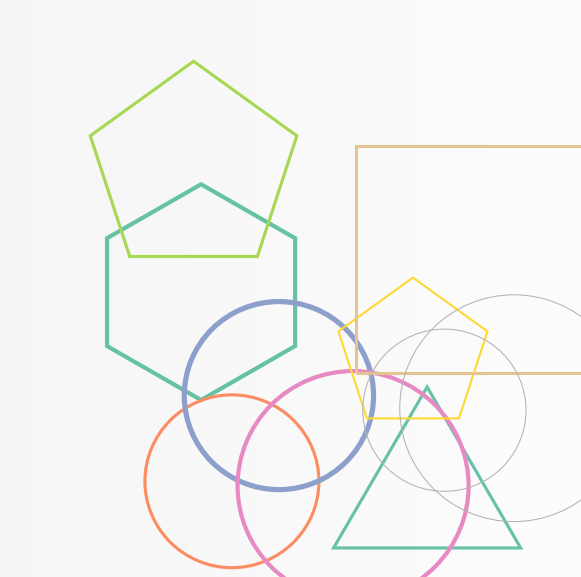[{"shape": "triangle", "thickness": 1.5, "radius": 0.93, "center": [0.735, 0.143]}, {"shape": "hexagon", "thickness": 2, "radius": 0.93, "center": [0.346, 0.493]}, {"shape": "circle", "thickness": 1.5, "radius": 0.75, "center": [0.399, 0.166]}, {"shape": "circle", "thickness": 2.5, "radius": 0.81, "center": [0.48, 0.314]}, {"shape": "circle", "thickness": 2, "radius": 0.99, "center": [0.607, 0.158]}, {"shape": "pentagon", "thickness": 1.5, "radius": 0.93, "center": [0.333, 0.706]}, {"shape": "pentagon", "thickness": 1, "radius": 0.67, "center": [0.71, 0.384]}, {"shape": "square", "thickness": 1.5, "radius": 0.98, "center": [0.809, 0.55]}, {"shape": "circle", "thickness": 0.5, "radius": 0.98, "center": [0.884, 0.292]}, {"shape": "circle", "thickness": 0.5, "radius": 0.7, "center": [0.765, 0.289]}]